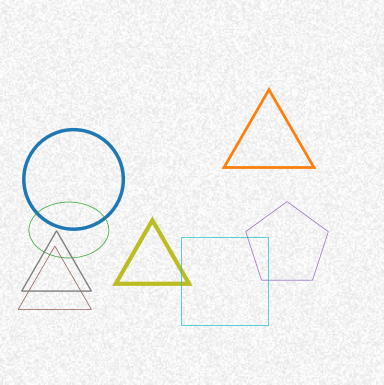[{"shape": "circle", "thickness": 2.5, "radius": 0.65, "center": [0.191, 0.534]}, {"shape": "triangle", "thickness": 2, "radius": 0.67, "center": [0.699, 0.632]}, {"shape": "oval", "thickness": 0.5, "radius": 0.52, "center": [0.179, 0.403]}, {"shape": "pentagon", "thickness": 0.5, "radius": 0.56, "center": [0.746, 0.363]}, {"shape": "triangle", "thickness": 0.5, "radius": 0.55, "center": [0.142, 0.251]}, {"shape": "triangle", "thickness": 1, "radius": 0.52, "center": [0.147, 0.296]}, {"shape": "triangle", "thickness": 3, "radius": 0.55, "center": [0.396, 0.318]}, {"shape": "square", "thickness": 0.5, "radius": 0.57, "center": [0.583, 0.271]}]